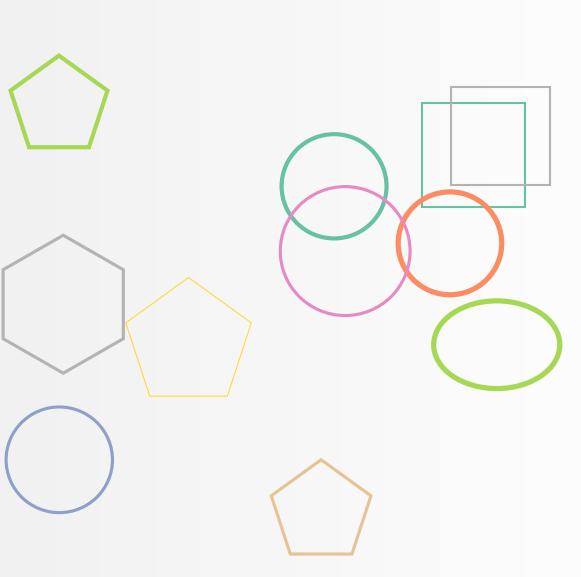[{"shape": "square", "thickness": 1, "radius": 0.45, "center": [0.815, 0.731]}, {"shape": "circle", "thickness": 2, "radius": 0.45, "center": [0.575, 0.677]}, {"shape": "circle", "thickness": 2.5, "radius": 0.45, "center": [0.774, 0.578]}, {"shape": "circle", "thickness": 1.5, "radius": 0.46, "center": [0.102, 0.203]}, {"shape": "circle", "thickness": 1.5, "radius": 0.56, "center": [0.594, 0.564]}, {"shape": "pentagon", "thickness": 2, "radius": 0.44, "center": [0.101, 0.815]}, {"shape": "oval", "thickness": 2.5, "radius": 0.54, "center": [0.855, 0.402]}, {"shape": "pentagon", "thickness": 0.5, "radius": 0.57, "center": [0.324, 0.405]}, {"shape": "pentagon", "thickness": 1.5, "radius": 0.45, "center": [0.552, 0.113]}, {"shape": "hexagon", "thickness": 1.5, "radius": 0.6, "center": [0.109, 0.472]}, {"shape": "square", "thickness": 1, "radius": 0.42, "center": [0.862, 0.763]}]